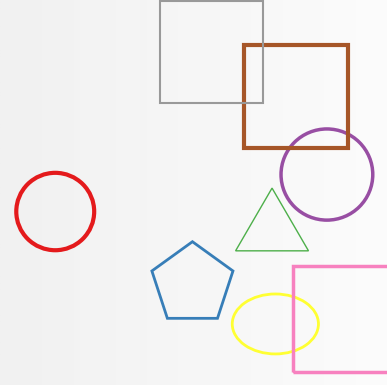[{"shape": "circle", "thickness": 3, "radius": 0.5, "center": [0.143, 0.451]}, {"shape": "pentagon", "thickness": 2, "radius": 0.55, "center": [0.497, 0.262]}, {"shape": "triangle", "thickness": 1, "radius": 0.54, "center": [0.702, 0.403]}, {"shape": "circle", "thickness": 2.5, "radius": 0.59, "center": [0.844, 0.547]}, {"shape": "oval", "thickness": 2, "radius": 0.56, "center": [0.711, 0.159]}, {"shape": "square", "thickness": 3, "radius": 0.67, "center": [0.764, 0.75]}, {"shape": "square", "thickness": 2.5, "radius": 0.69, "center": [0.893, 0.171]}, {"shape": "square", "thickness": 1.5, "radius": 0.66, "center": [0.545, 0.865]}]